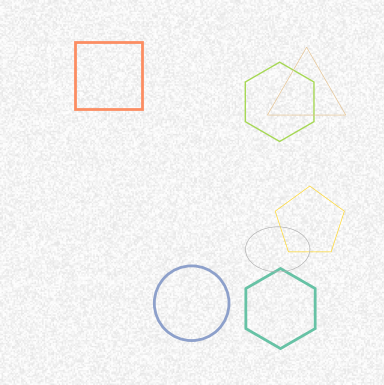[{"shape": "hexagon", "thickness": 2, "radius": 0.52, "center": [0.729, 0.199]}, {"shape": "square", "thickness": 2, "radius": 0.44, "center": [0.283, 0.804]}, {"shape": "circle", "thickness": 2, "radius": 0.48, "center": [0.498, 0.212]}, {"shape": "hexagon", "thickness": 1, "radius": 0.51, "center": [0.726, 0.736]}, {"shape": "pentagon", "thickness": 0.5, "radius": 0.47, "center": [0.805, 0.422]}, {"shape": "triangle", "thickness": 0.5, "radius": 0.59, "center": [0.796, 0.76]}, {"shape": "oval", "thickness": 0.5, "radius": 0.42, "center": [0.721, 0.352]}]